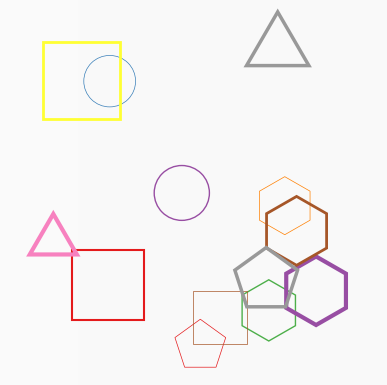[{"shape": "square", "thickness": 1.5, "radius": 0.46, "center": [0.278, 0.26]}, {"shape": "pentagon", "thickness": 0.5, "radius": 0.34, "center": [0.517, 0.102]}, {"shape": "circle", "thickness": 0.5, "radius": 0.33, "center": [0.283, 0.789]}, {"shape": "hexagon", "thickness": 1, "radius": 0.4, "center": [0.694, 0.194]}, {"shape": "hexagon", "thickness": 3, "radius": 0.44, "center": [0.816, 0.245]}, {"shape": "circle", "thickness": 1, "radius": 0.36, "center": [0.469, 0.499]}, {"shape": "hexagon", "thickness": 0.5, "radius": 0.38, "center": [0.735, 0.466]}, {"shape": "square", "thickness": 2, "radius": 0.5, "center": [0.21, 0.791]}, {"shape": "hexagon", "thickness": 2, "radius": 0.45, "center": [0.765, 0.4]}, {"shape": "square", "thickness": 0.5, "radius": 0.34, "center": [0.567, 0.176]}, {"shape": "triangle", "thickness": 3, "radius": 0.35, "center": [0.138, 0.374]}, {"shape": "pentagon", "thickness": 2.5, "radius": 0.43, "center": [0.687, 0.272]}, {"shape": "triangle", "thickness": 2.5, "radius": 0.46, "center": [0.717, 0.876]}]